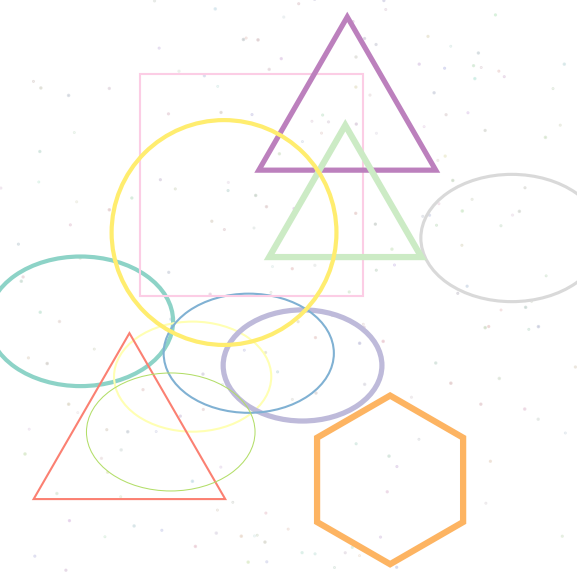[{"shape": "oval", "thickness": 2, "radius": 0.8, "center": [0.139, 0.443]}, {"shape": "oval", "thickness": 1, "radius": 0.68, "center": [0.334, 0.347]}, {"shape": "oval", "thickness": 2.5, "radius": 0.69, "center": [0.524, 0.366]}, {"shape": "triangle", "thickness": 1, "radius": 0.96, "center": [0.224, 0.231]}, {"shape": "oval", "thickness": 1, "radius": 0.74, "center": [0.431, 0.387]}, {"shape": "hexagon", "thickness": 3, "radius": 0.73, "center": [0.675, 0.168]}, {"shape": "oval", "thickness": 0.5, "radius": 0.73, "center": [0.296, 0.251]}, {"shape": "square", "thickness": 1, "radius": 0.96, "center": [0.436, 0.679]}, {"shape": "oval", "thickness": 1.5, "radius": 0.79, "center": [0.886, 0.587]}, {"shape": "triangle", "thickness": 2.5, "radius": 0.88, "center": [0.601, 0.793]}, {"shape": "triangle", "thickness": 3, "radius": 0.76, "center": [0.598, 0.63]}, {"shape": "circle", "thickness": 2, "radius": 0.97, "center": [0.388, 0.597]}]